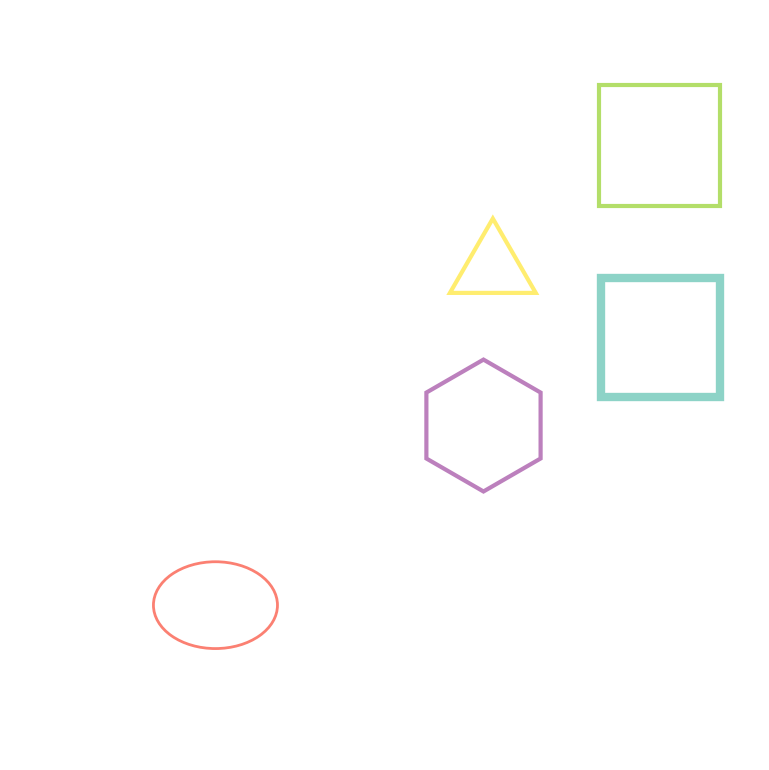[{"shape": "square", "thickness": 3, "radius": 0.39, "center": [0.858, 0.562]}, {"shape": "oval", "thickness": 1, "radius": 0.4, "center": [0.28, 0.214]}, {"shape": "square", "thickness": 1.5, "radius": 0.39, "center": [0.856, 0.811]}, {"shape": "hexagon", "thickness": 1.5, "radius": 0.43, "center": [0.628, 0.447]}, {"shape": "triangle", "thickness": 1.5, "radius": 0.32, "center": [0.64, 0.652]}]